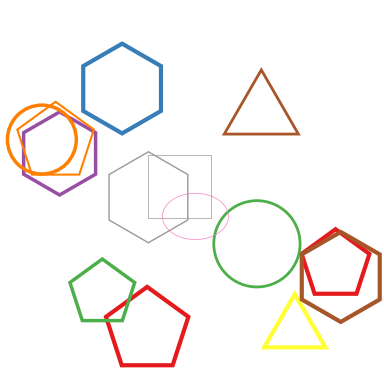[{"shape": "pentagon", "thickness": 3, "radius": 0.56, "center": [0.382, 0.142]}, {"shape": "pentagon", "thickness": 3, "radius": 0.46, "center": [0.872, 0.312]}, {"shape": "hexagon", "thickness": 3, "radius": 0.58, "center": [0.317, 0.77]}, {"shape": "pentagon", "thickness": 2.5, "radius": 0.44, "center": [0.266, 0.239]}, {"shape": "circle", "thickness": 2, "radius": 0.56, "center": [0.667, 0.367]}, {"shape": "hexagon", "thickness": 2.5, "radius": 0.54, "center": [0.155, 0.601]}, {"shape": "circle", "thickness": 2.5, "radius": 0.45, "center": [0.109, 0.638]}, {"shape": "pentagon", "thickness": 1.5, "radius": 0.52, "center": [0.144, 0.631]}, {"shape": "triangle", "thickness": 3, "radius": 0.46, "center": [0.766, 0.144]}, {"shape": "triangle", "thickness": 2, "radius": 0.56, "center": [0.679, 0.707]}, {"shape": "hexagon", "thickness": 3, "radius": 0.58, "center": [0.885, 0.281]}, {"shape": "oval", "thickness": 0.5, "radius": 0.43, "center": [0.508, 0.438]}, {"shape": "hexagon", "thickness": 1, "radius": 0.59, "center": [0.385, 0.488]}, {"shape": "square", "thickness": 0.5, "radius": 0.41, "center": [0.466, 0.516]}]